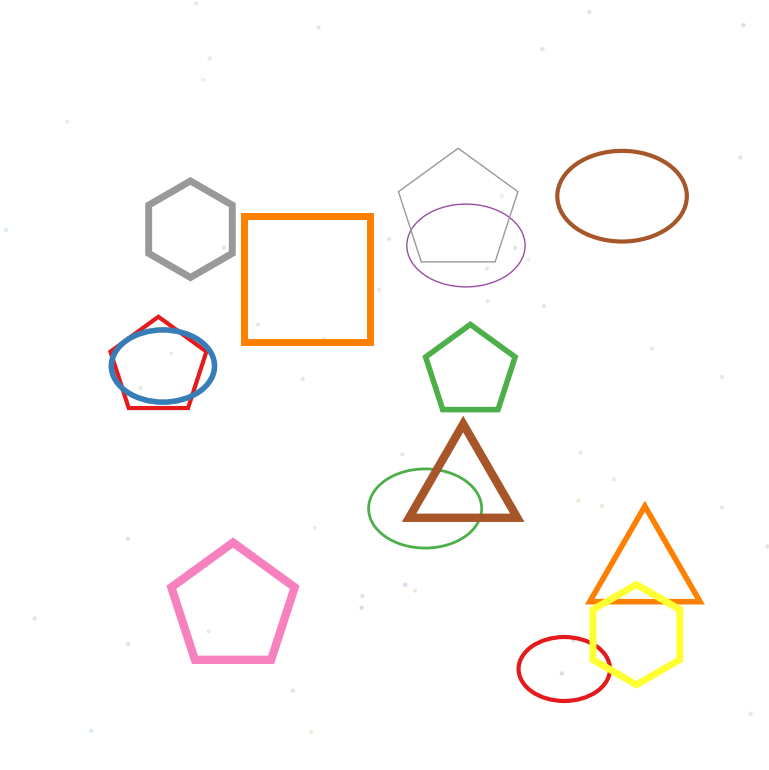[{"shape": "oval", "thickness": 1.5, "radius": 0.3, "center": [0.733, 0.131]}, {"shape": "pentagon", "thickness": 1.5, "radius": 0.33, "center": [0.206, 0.523]}, {"shape": "oval", "thickness": 2, "radius": 0.34, "center": [0.212, 0.525]}, {"shape": "oval", "thickness": 1, "radius": 0.37, "center": [0.552, 0.34]}, {"shape": "pentagon", "thickness": 2, "radius": 0.31, "center": [0.611, 0.518]}, {"shape": "oval", "thickness": 0.5, "radius": 0.38, "center": [0.605, 0.681]}, {"shape": "triangle", "thickness": 2, "radius": 0.41, "center": [0.838, 0.26]}, {"shape": "square", "thickness": 2.5, "radius": 0.41, "center": [0.399, 0.638]}, {"shape": "hexagon", "thickness": 2.5, "radius": 0.33, "center": [0.826, 0.176]}, {"shape": "oval", "thickness": 1.5, "radius": 0.42, "center": [0.808, 0.745]}, {"shape": "triangle", "thickness": 3, "radius": 0.41, "center": [0.602, 0.368]}, {"shape": "pentagon", "thickness": 3, "radius": 0.42, "center": [0.303, 0.211]}, {"shape": "hexagon", "thickness": 2.5, "radius": 0.31, "center": [0.247, 0.702]}, {"shape": "pentagon", "thickness": 0.5, "radius": 0.41, "center": [0.595, 0.726]}]